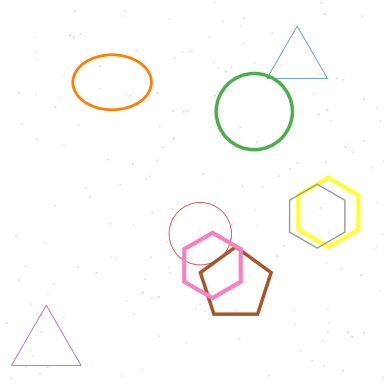[{"shape": "circle", "thickness": 0.5, "radius": 0.41, "center": [0.52, 0.393]}, {"shape": "triangle", "thickness": 0.5, "radius": 0.45, "center": [0.772, 0.841]}, {"shape": "circle", "thickness": 2.5, "radius": 0.5, "center": [0.66, 0.71]}, {"shape": "triangle", "thickness": 0.5, "radius": 0.52, "center": [0.12, 0.103]}, {"shape": "oval", "thickness": 2, "radius": 0.51, "center": [0.291, 0.786]}, {"shape": "hexagon", "thickness": 3, "radius": 0.45, "center": [0.853, 0.448]}, {"shape": "pentagon", "thickness": 2.5, "radius": 0.48, "center": [0.612, 0.262]}, {"shape": "hexagon", "thickness": 3, "radius": 0.42, "center": [0.552, 0.311]}, {"shape": "hexagon", "thickness": 1, "radius": 0.41, "center": [0.824, 0.438]}]